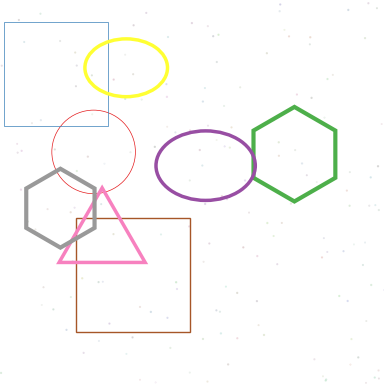[{"shape": "circle", "thickness": 0.5, "radius": 0.54, "center": [0.243, 0.605]}, {"shape": "square", "thickness": 0.5, "radius": 0.67, "center": [0.146, 0.807]}, {"shape": "hexagon", "thickness": 3, "radius": 0.61, "center": [0.765, 0.599]}, {"shape": "oval", "thickness": 2.5, "radius": 0.64, "center": [0.534, 0.57]}, {"shape": "oval", "thickness": 2.5, "radius": 0.54, "center": [0.328, 0.824]}, {"shape": "square", "thickness": 1, "radius": 0.74, "center": [0.345, 0.287]}, {"shape": "triangle", "thickness": 2.5, "radius": 0.65, "center": [0.265, 0.383]}, {"shape": "hexagon", "thickness": 3, "radius": 0.51, "center": [0.157, 0.459]}]